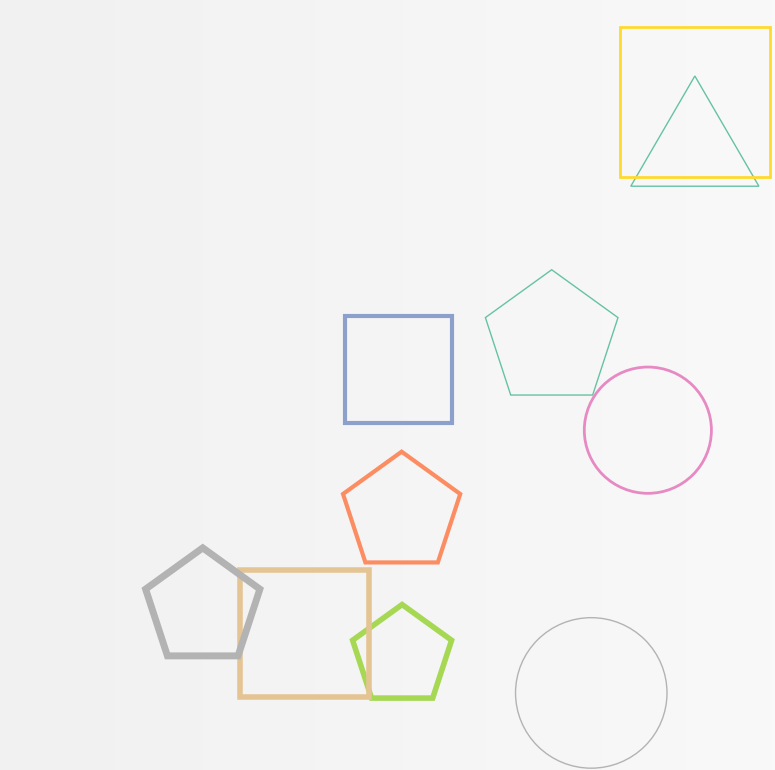[{"shape": "triangle", "thickness": 0.5, "radius": 0.48, "center": [0.897, 0.806]}, {"shape": "pentagon", "thickness": 0.5, "radius": 0.45, "center": [0.712, 0.56]}, {"shape": "pentagon", "thickness": 1.5, "radius": 0.4, "center": [0.518, 0.334]}, {"shape": "square", "thickness": 1.5, "radius": 0.35, "center": [0.514, 0.52]}, {"shape": "circle", "thickness": 1, "radius": 0.41, "center": [0.836, 0.441]}, {"shape": "pentagon", "thickness": 2, "radius": 0.34, "center": [0.519, 0.148]}, {"shape": "square", "thickness": 1, "radius": 0.49, "center": [0.897, 0.868]}, {"shape": "square", "thickness": 2, "radius": 0.41, "center": [0.393, 0.177]}, {"shape": "pentagon", "thickness": 2.5, "radius": 0.39, "center": [0.262, 0.211]}, {"shape": "circle", "thickness": 0.5, "radius": 0.49, "center": [0.763, 0.1]}]